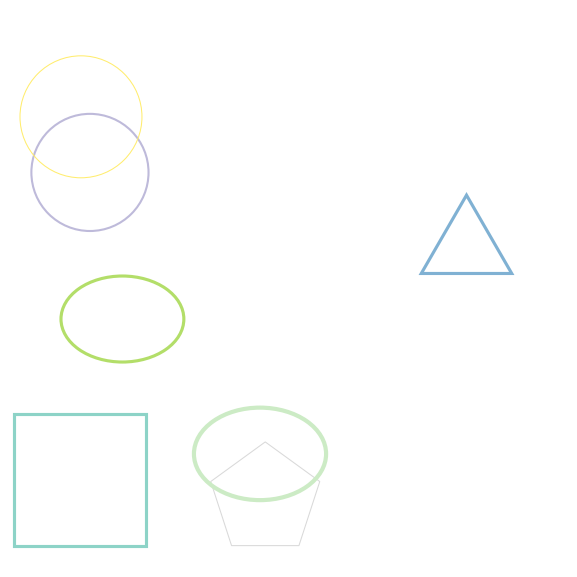[{"shape": "square", "thickness": 1.5, "radius": 0.57, "center": [0.139, 0.168]}, {"shape": "circle", "thickness": 1, "radius": 0.51, "center": [0.156, 0.701]}, {"shape": "triangle", "thickness": 1.5, "radius": 0.45, "center": [0.808, 0.571]}, {"shape": "oval", "thickness": 1.5, "radius": 0.53, "center": [0.212, 0.447]}, {"shape": "pentagon", "thickness": 0.5, "radius": 0.5, "center": [0.459, 0.135]}, {"shape": "oval", "thickness": 2, "radius": 0.57, "center": [0.45, 0.213]}, {"shape": "circle", "thickness": 0.5, "radius": 0.53, "center": [0.14, 0.797]}]